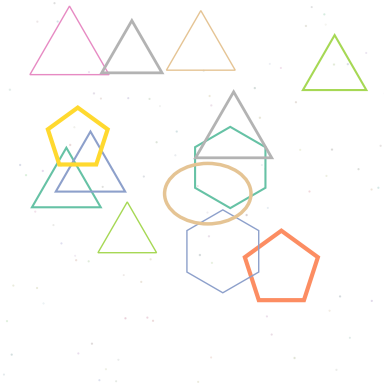[{"shape": "hexagon", "thickness": 1.5, "radius": 0.53, "center": [0.598, 0.565]}, {"shape": "triangle", "thickness": 1.5, "radius": 0.52, "center": [0.172, 0.513]}, {"shape": "pentagon", "thickness": 3, "radius": 0.5, "center": [0.731, 0.301]}, {"shape": "hexagon", "thickness": 1, "radius": 0.54, "center": [0.579, 0.347]}, {"shape": "triangle", "thickness": 1.5, "radius": 0.52, "center": [0.235, 0.554]}, {"shape": "triangle", "thickness": 1, "radius": 0.59, "center": [0.18, 0.865]}, {"shape": "triangle", "thickness": 1.5, "radius": 0.48, "center": [0.869, 0.814]}, {"shape": "triangle", "thickness": 1, "radius": 0.44, "center": [0.331, 0.388]}, {"shape": "pentagon", "thickness": 3, "radius": 0.41, "center": [0.202, 0.639]}, {"shape": "triangle", "thickness": 1, "radius": 0.52, "center": [0.522, 0.869]}, {"shape": "oval", "thickness": 2.5, "radius": 0.56, "center": [0.54, 0.497]}, {"shape": "triangle", "thickness": 2, "radius": 0.57, "center": [0.607, 0.647]}, {"shape": "triangle", "thickness": 2, "radius": 0.45, "center": [0.343, 0.856]}]